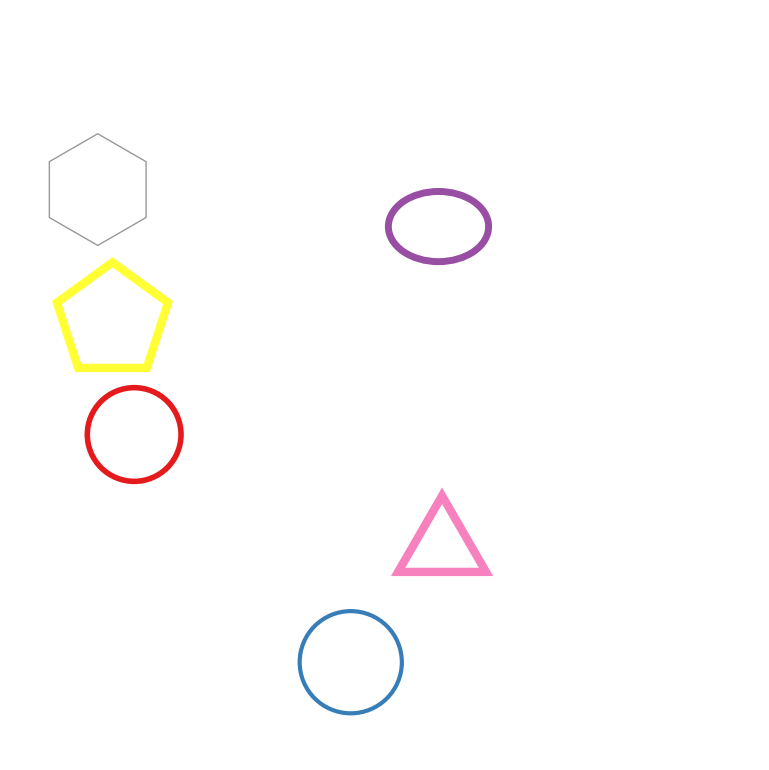[{"shape": "circle", "thickness": 2, "radius": 0.3, "center": [0.174, 0.436]}, {"shape": "circle", "thickness": 1.5, "radius": 0.33, "center": [0.456, 0.14]}, {"shape": "oval", "thickness": 2.5, "radius": 0.33, "center": [0.569, 0.706]}, {"shape": "pentagon", "thickness": 3, "radius": 0.38, "center": [0.146, 0.584]}, {"shape": "triangle", "thickness": 3, "radius": 0.33, "center": [0.574, 0.29]}, {"shape": "hexagon", "thickness": 0.5, "radius": 0.36, "center": [0.127, 0.754]}]